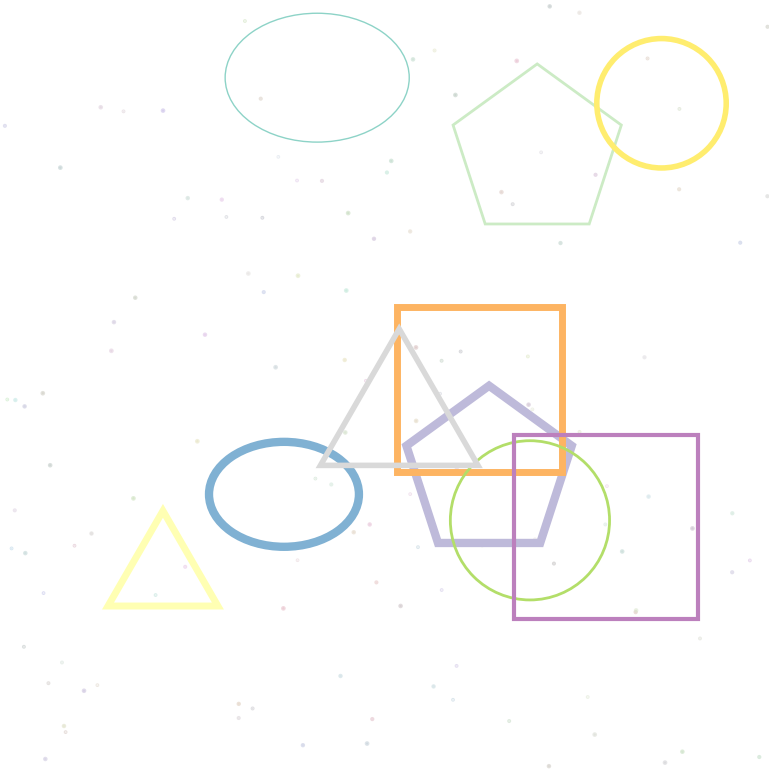[{"shape": "oval", "thickness": 0.5, "radius": 0.6, "center": [0.412, 0.899]}, {"shape": "triangle", "thickness": 2.5, "radius": 0.41, "center": [0.212, 0.254]}, {"shape": "pentagon", "thickness": 3, "radius": 0.56, "center": [0.635, 0.386]}, {"shape": "oval", "thickness": 3, "radius": 0.49, "center": [0.369, 0.358]}, {"shape": "square", "thickness": 2.5, "radius": 0.54, "center": [0.622, 0.494]}, {"shape": "circle", "thickness": 1, "radius": 0.52, "center": [0.688, 0.324]}, {"shape": "triangle", "thickness": 2, "radius": 0.59, "center": [0.518, 0.455]}, {"shape": "square", "thickness": 1.5, "radius": 0.6, "center": [0.787, 0.316]}, {"shape": "pentagon", "thickness": 1, "radius": 0.57, "center": [0.698, 0.802]}, {"shape": "circle", "thickness": 2, "radius": 0.42, "center": [0.859, 0.866]}]